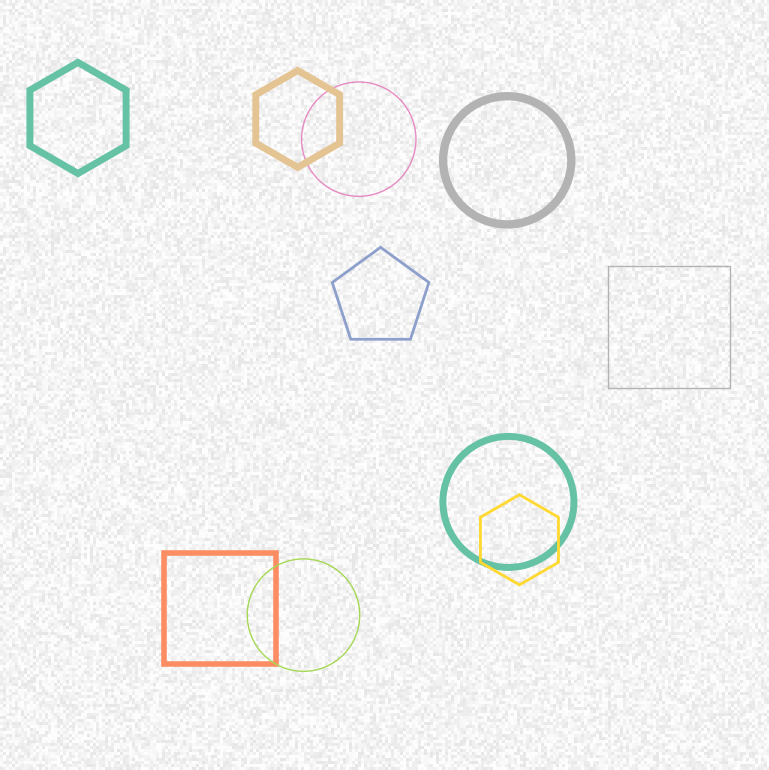[{"shape": "circle", "thickness": 2.5, "radius": 0.43, "center": [0.66, 0.348]}, {"shape": "hexagon", "thickness": 2.5, "radius": 0.36, "center": [0.101, 0.847]}, {"shape": "square", "thickness": 2, "radius": 0.36, "center": [0.286, 0.21]}, {"shape": "pentagon", "thickness": 1, "radius": 0.33, "center": [0.494, 0.613]}, {"shape": "circle", "thickness": 0.5, "radius": 0.37, "center": [0.466, 0.819]}, {"shape": "circle", "thickness": 0.5, "radius": 0.37, "center": [0.394, 0.201]}, {"shape": "hexagon", "thickness": 1, "radius": 0.29, "center": [0.675, 0.299]}, {"shape": "hexagon", "thickness": 2.5, "radius": 0.31, "center": [0.387, 0.846]}, {"shape": "circle", "thickness": 3, "radius": 0.42, "center": [0.659, 0.792]}, {"shape": "square", "thickness": 0.5, "radius": 0.39, "center": [0.869, 0.575]}]